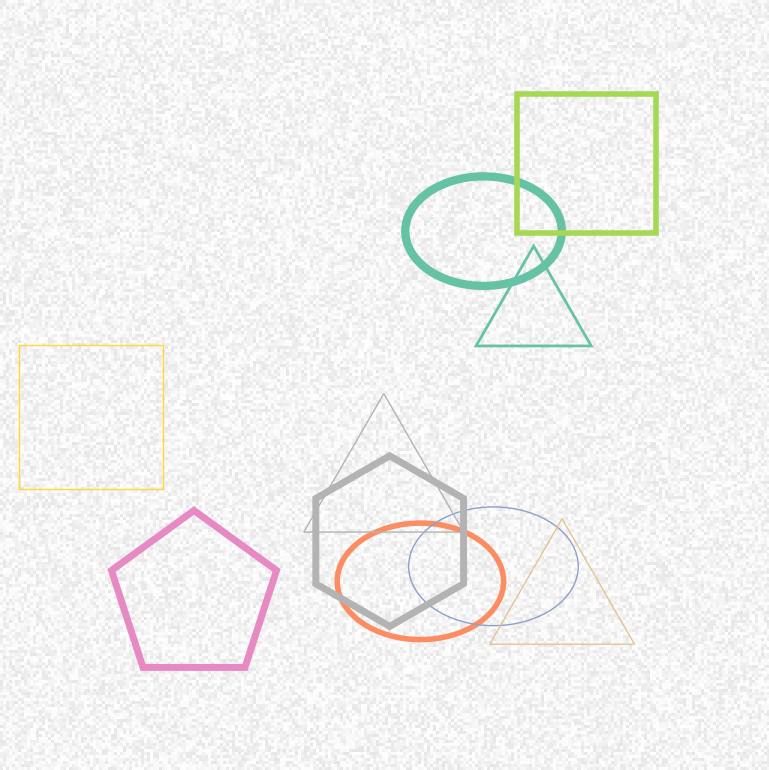[{"shape": "oval", "thickness": 3, "radius": 0.51, "center": [0.628, 0.7]}, {"shape": "triangle", "thickness": 1, "radius": 0.43, "center": [0.693, 0.594]}, {"shape": "oval", "thickness": 2, "radius": 0.54, "center": [0.546, 0.245]}, {"shape": "oval", "thickness": 0.5, "radius": 0.55, "center": [0.641, 0.265]}, {"shape": "pentagon", "thickness": 2.5, "radius": 0.56, "center": [0.252, 0.224]}, {"shape": "square", "thickness": 2, "radius": 0.45, "center": [0.762, 0.788]}, {"shape": "square", "thickness": 0.5, "radius": 0.47, "center": [0.118, 0.458]}, {"shape": "triangle", "thickness": 0.5, "radius": 0.54, "center": [0.73, 0.218]}, {"shape": "hexagon", "thickness": 2.5, "radius": 0.55, "center": [0.506, 0.297]}, {"shape": "triangle", "thickness": 0.5, "radius": 0.6, "center": [0.498, 0.369]}]